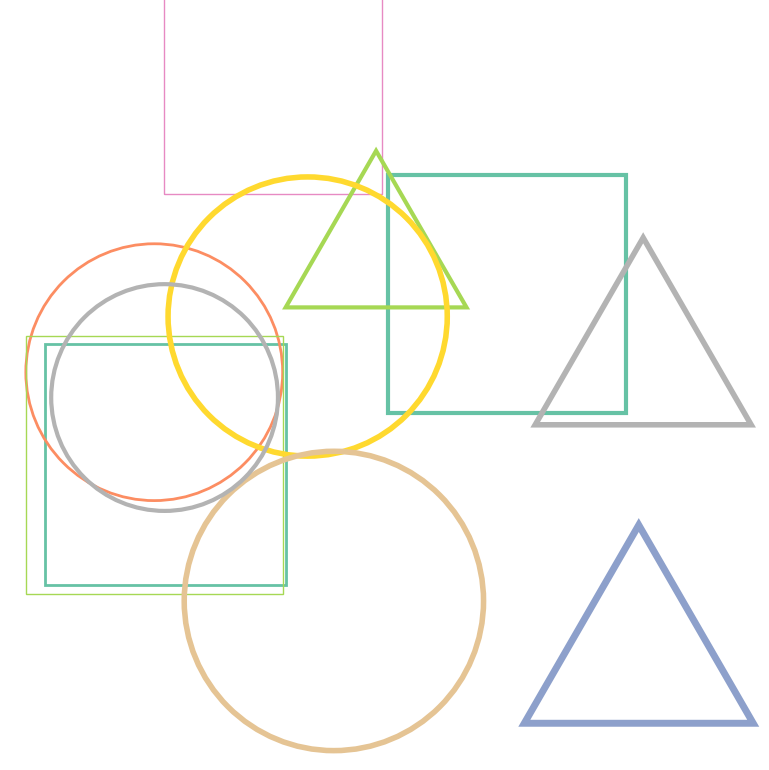[{"shape": "square", "thickness": 1, "radius": 0.78, "center": [0.215, 0.396]}, {"shape": "square", "thickness": 1.5, "radius": 0.77, "center": [0.658, 0.618]}, {"shape": "circle", "thickness": 1, "radius": 0.83, "center": [0.2, 0.517]}, {"shape": "triangle", "thickness": 2.5, "radius": 0.86, "center": [0.83, 0.147]}, {"shape": "square", "thickness": 0.5, "radius": 0.71, "center": [0.354, 0.89]}, {"shape": "triangle", "thickness": 1.5, "radius": 0.68, "center": [0.488, 0.669]}, {"shape": "square", "thickness": 0.5, "radius": 0.84, "center": [0.201, 0.396]}, {"shape": "circle", "thickness": 2, "radius": 0.91, "center": [0.4, 0.589]}, {"shape": "circle", "thickness": 2, "radius": 0.97, "center": [0.434, 0.22]}, {"shape": "circle", "thickness": 1.5, "radius": 0.74, "center": [0.214, 0.484]}, {"shape": "triangle", "thickness": 2, "radius": 0.81, "center": [0.835, 0.529]}]